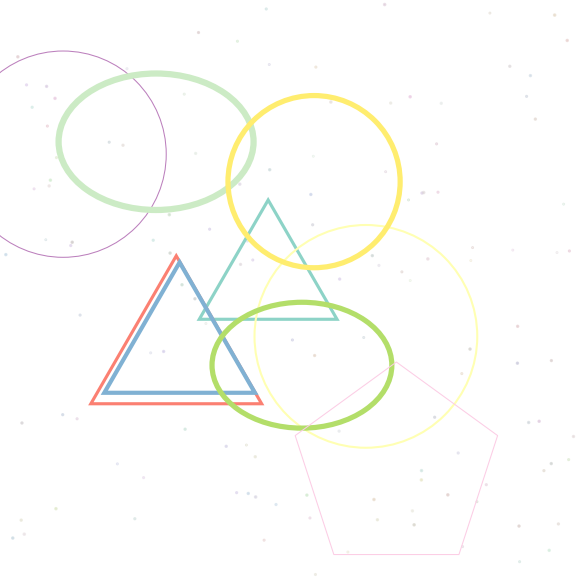[{"shape": "triangle", "thickness": 1.5, "radius": 0.69, "center": [0.464, 0.515]}, {"shape": "circle", "thickness": 1, "radius": 0.96, "center": [0.634, 0.417]}, {"shape": "triangle", "thickness": 1.5, "radius": 0.85, "center": [0.305, 0.385]}, {"shape": "triangle", "thickness": 2, "radius": 0.75, "center": [0.311, 0.394]}, {"shape": "oval", "thickness": 2.5, "radius": 0.78, "center": [0.523, 0.367]}, {"shape": "pentagon", "thickness": 0.5, "radius": 0.92, "center": [0.686, 0.188]}, {"shape": "circle", "thickness": 0.5, "radius": 0.89, "center": [0.109, 0.732]}, {"shape": "oval", "thickness": 3, "radius": 0.84, "center": [0.27, 0.754]}, {"shape": "circle", "thickness": 2.5, "radius": 0.75, "center": [0.544, 0.685]}]